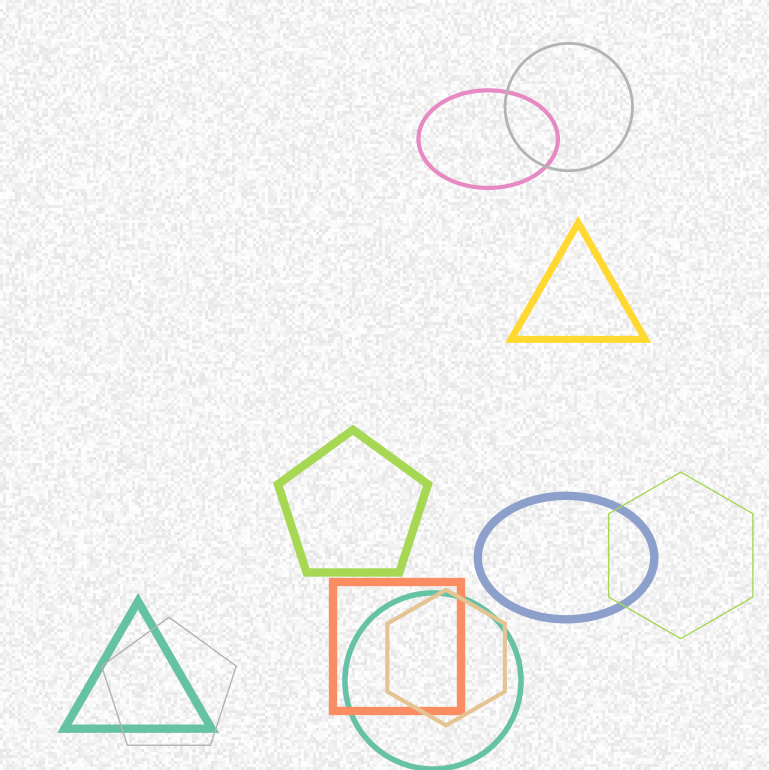[{"shape": "circle", "thickness": 2, "radius": 0.57, "center": [0.562, 0.116]}, {"shape": "triangle", "thickness": 3, "radius": 0.55, "center": [0.179, 0.109]}, {"shape": "square", "thickness": 3, "radius": 0.42, "center": [0.516, 0.16]}, {"shape": "oval", "thickness": 3, "radius": 0.57, "center": [0.735, 0.276]}, {"shape": "oval", "thickness": 1.5, "radius": 0.45, "center": [0.634, 0.819]}, {"shape": "pentagon", "thickness": 3, "radius": 0.51, "center": [0.458, 0.339]}, {"shape": "hexagon", "thickness": 0.5, "radius": 0.54, "center": [0.884, 0.279]}, {"shape": "triangle", "thickness": 2.5, "radius": 0.5, "center": [0.751, 0.61]}, {"shape": "hexagon", "thickness": 1.5, "radius": 0.44, "center": [0.579, 0.146]}, {"shape": "pentagon", "thickness": 0.5, "radius": 0.46, "center": [0.219, 0.106]}, {"shape": "circle", "thickness": 1, "radius": 0.41, "center": [0.739, 0.861]}]